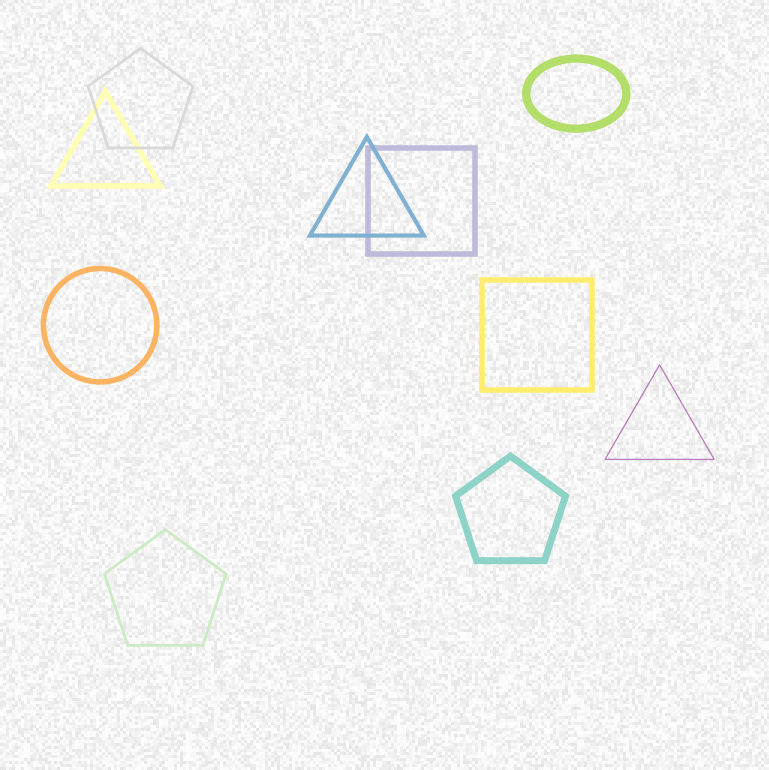[{"shape": "pentagon", "thickness": 2.5, "radius": 0.38, "center": [0.663, 0.333]}, {"shape": "triangle", "thickness": 2, "radius": 0.41, "center": [0.137, 0.799]}, {"shape": "square", "thickness": 2, "radius": 0.35, "center": [0.548, 0.739]}, {"shape": "triangle", "thickness": 1.5, "radius": 0.43, "center": [0.476, 0.737]}, {"shape": "circle", "thickness": 2, "radius": 0.37, "center": [0.13, 0.578]}, {"shape": "oval", "thickness": 3, "radius": 0.33, "center": [0.748, 0.878]}, {"shape": "pentagon", "thickness": 1, "radius": 0.36, "center": [0.183, 0.866]}, {"shape": "triangle", "thickness": 0.5, "radius": 0.41, "center": [0.857, 0.444]}, {"shape": "pentagon", "thickness": 1, "radius": 0.42, "center": [0.215, 0.229]}, {"shape": "square", "thickness": 2, "radius": 0.36, "center": [0.697, 0.565]}]